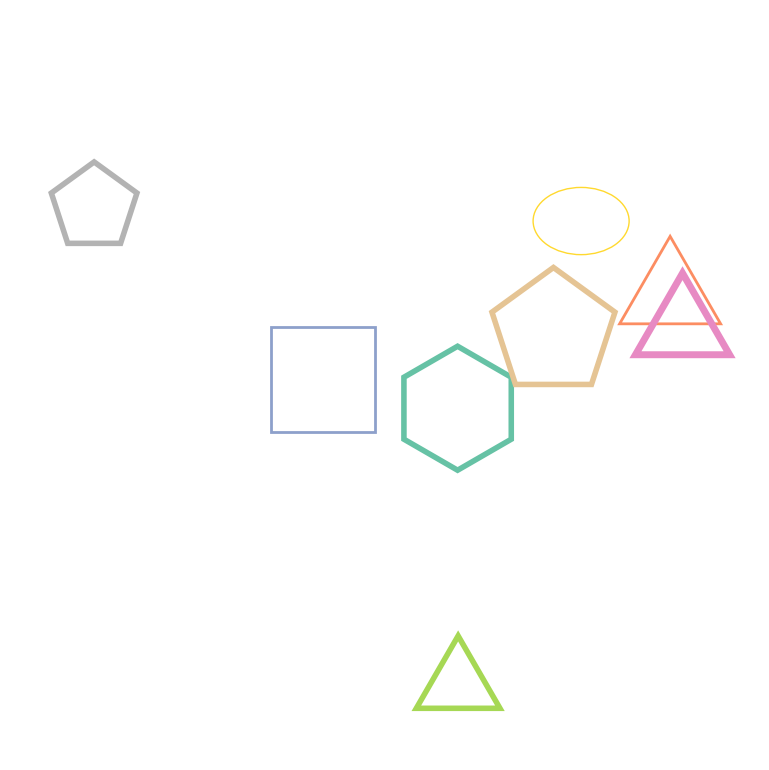[{"shape": "hexagon", "thickness": 2, "radius": 0.4, "center": [0.594, 0.47]}, {"shape": "triangle", "thickness": 1, "radius": 0.38, "center": [0.87, 0.617]}, {"shape": "square", "thickness": 1, "radius": 0.34, "center": [0.42, 0.507]}, {"shape": "triangle", "thickness": 2.5, "radius": 0.35, "center": [0.886, 0.575]}, {"shape": "triangle", "thickness": 2, "radius": 0.31, "center": [0.595, 0.111]}, {"shape": "oval", "thickness": 0.5, "radius": 0.31, "center": [0.755, 0.713]}, {"shape": "pentagon", "thickness": 2, "radius": 0.42, "center": [0.719, 0.569]}, {"shape": "pentagon", "thickness": 2, "radius": 0.29, "center": [0.122, 0.731]}]